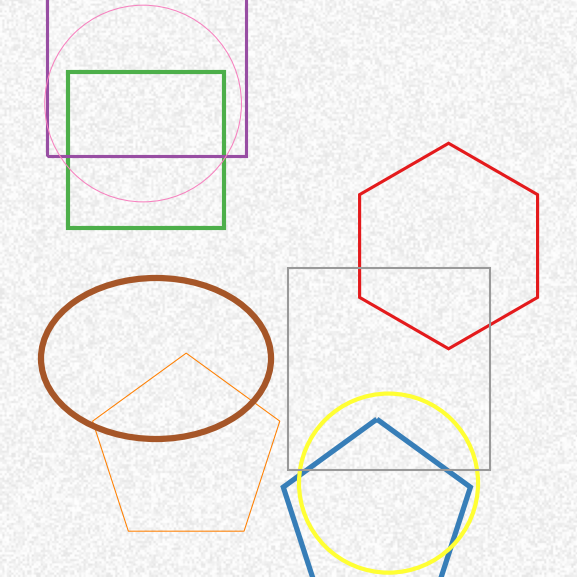[{"shape": "hexagon", "thickness": 1.5, "radius": 0.89, "center": [0.777, 0.573]}, {"shape": "pentagon", "thickness": 2.5, "radius": 0.85, "center": [0.653, 0.103]}, {"shape": "square", "thickness": 2, "radius": 0.68, "center": [0.253, 0.74]}, {"shape": "square", "thickness": 1.5, "radius": 0.86, "center": [0.254, 0.9]}, {"shape": "pentagon", "thickness": 0.5, "radius": 0.85, "center": [0.322, 0.217]}, {"shape": "circle", "thickness": 2, "radius": 0.78, "center": [0.673, 0.163]}, {"shape": "oval", "thickness": 3, "radius": 1.0, "center": [0.27, 0.378]}, {"shape": "circle", "thickness": 0.5, "radius": 0.85, "center": [0.248, 0.82]}, {"shape": "square", "thickness": 1, "radius": 0.88, "center": [0.674, 0.36]}]